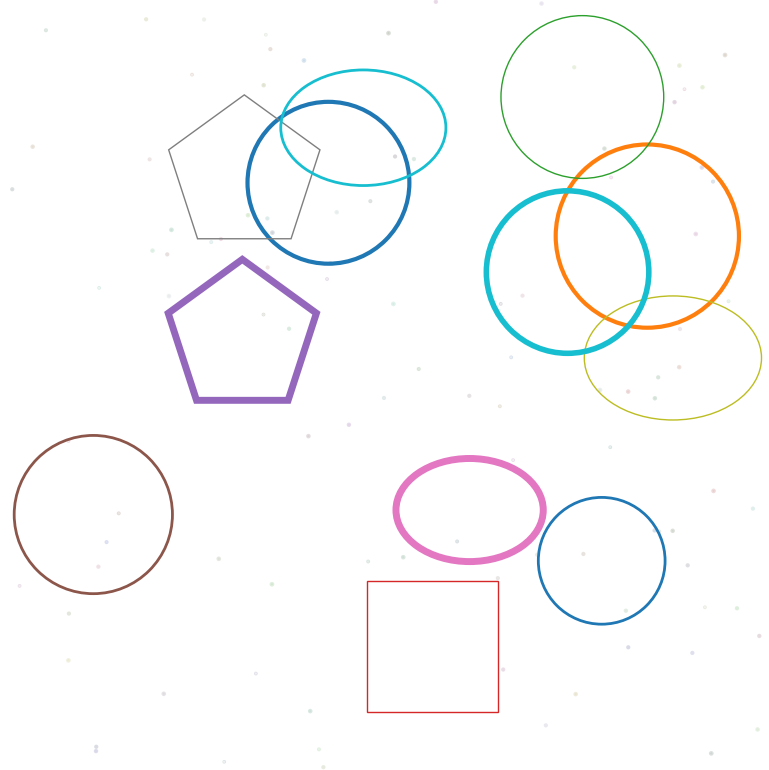[{"shape": "circle", "thickness": 1.5, "radius": 0.53, "center": [0.427, 0.763]}, {"shape": "circle", "thickness": 1, "radius": 0.41, "center": [0.781, 0.272]}, {"shape": "circle", "thickness": 1.5, "radius": 0.59, "center": [0.841, 0.693]}, {"shape": "circle", "thickness": 0.5, "radius": 0.53, "center": [0.756, 0.874]}, {"shape": "square", "thickness": 0.5, "radius": 0.43, "center": [0.562, 0.161]}, {"shape": "pentagon", "thickness": 2.5, "radius": 0.51, "center": [0.315, 0.562]}, {"shape": "circle", "thickness": 1, "radius": 0.51, "center": [0.121, 0.332]}, {"shape": "oval", "thickness": 2.5, "radius": 0.48, "center": [0.61, 0.338]}, {"shape": "pentagon", "thickness": 0.5, "radius": 0.52, "center": [0.317, 0.773]}, {"shape": "oval", "thickness": 0.5, "radius": 0.58, "center": [0.874, 0.535]}, {"shape": "circle", "thickness": 2, "radius": 0.53, "center": [0.737, 0.647]}, {"shape": "oval", "thickness": 1, "radius": 0.54, "center": [0.472, 0.834]}]